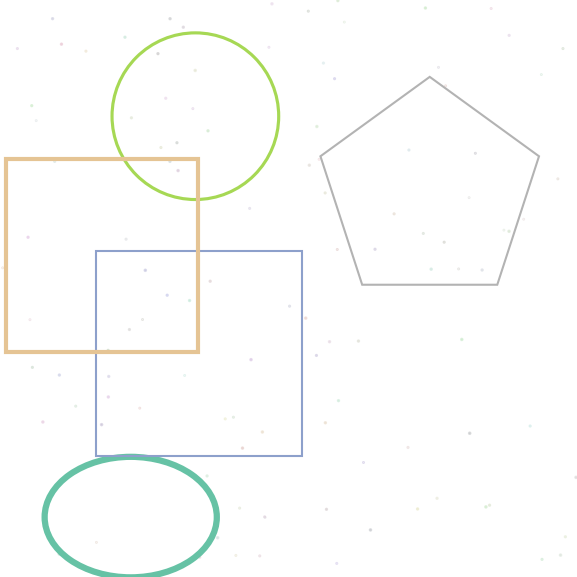[{"shape": "oval", "thickness": 3, "radius": 0.75, "center": [0.226, 0.104]}, {"shape": "square", "thickness": 1, "radius": 0.89, "center": [0.345, 0.387]}, {"shape": "circle", "thickness": 1.5, "radius": 0.72, "center": [0.338, 0.798]}, {"shape": "square", "thickness": 2, "radius": 0.83, "center": [0.176, 0.557]}, {"shape": "pentagon", "thickness": 1, "radius": 0.99, "center": [0.744, 0.667]}]